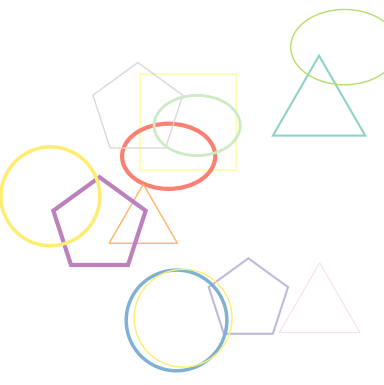[{"shape": "triangle", "thickness": 1.5, "radius": 0.69, "center": [0.829, 0.717]}, {"shape": "square", "thickness": 1.5, "radius": 0.62, "center": [0.489, 0.684]}, {"shape": "pentagon", "thickness": 1.5, "radius": 0.54, "center": [0.645, 0.221]}, {"shape": "oval", "thickness": 3, "radius": 0.6, "center": [0.438, 0.594]}, {"shape": "circle", "thickness": 2.5, "radius": 0.65, "center": [0.459, 0.168]}, {"shape": "triangle", "thickness": 1, "radius": 0.51, "center": [0.372, 0.419]}, {"shape": "oval", "thickness": 1, "radius": 0.7, "center": [0.895, 0.878]}, {"shape": "triangle", "thickness": 0.5, "radius": 0.61, "center": [0.83, 0.196]}, {"shape": "pentagon", "thickness": 1, "radius": 0.61, "center": [0.358, 0.715]}, {"shape": "pentagon", "thickness": 3, "radius": 0.63, "center": [0.258, 0.414]}, {"shape": "oval", "thickness": 2, "radius": 0.56, "center": [0.512, 0.674]}, {"shape": "circle", "thickness": 1, "radius": 0.64, "center": [0.475, 0.173]}, {"shape": "circle", "thickness": 2.5, "radius": 0.64, "center": [0.131, 0.49]}]